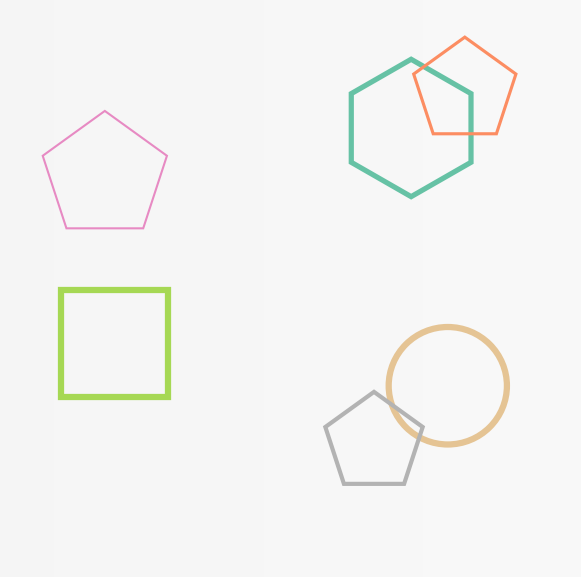[{"shape": "hexagon", "thickness": 2.5, "radius": 0.59, "center": [0.707, 0.778]}, {"shape": "pentagon", "thickness": 1.5, "radius": 0.46, "center": [0.8, 0.842]}, {"shape": "pentagon", "thickness": 1, "radius": 0.56, "center": [0.18, 0.695]}, {"shape": "square", "thickness": 3, "radius": 0.46, "center": [0.196, 0.404]}, {"shape": "circle", "thickness": 3, "radius": 0.51, "center": [0.77, 0.331]}, {"shape": "pentagon", "thickness": 2, "radius": 0.44, "center": [0.643, 0.233]}]